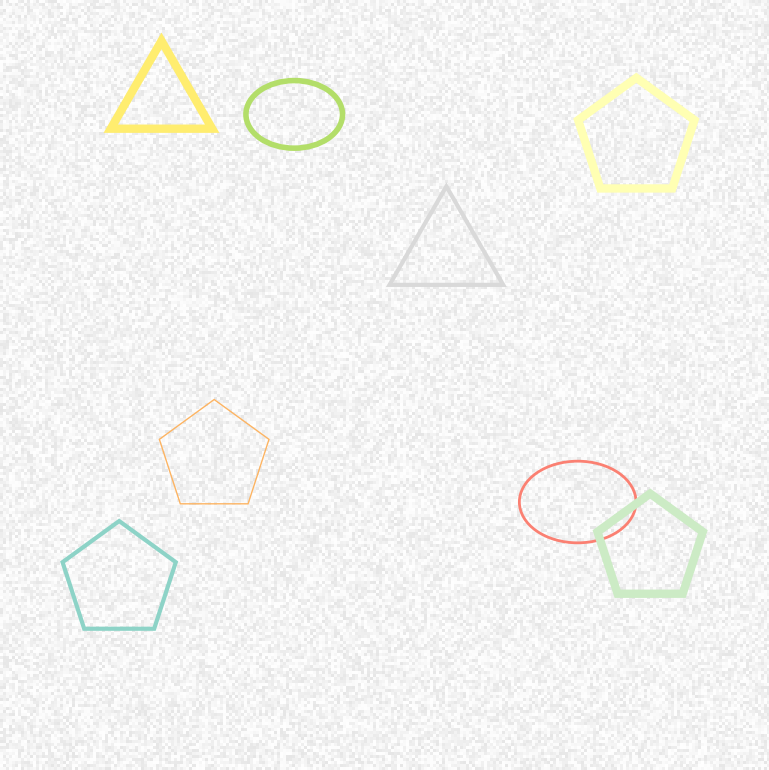[{"shape": "pentagon", "thickness": 1.5, "radius": 0.39, "center": [0.155, 0.246]}, {"shape": "pentagon", "thickness": 3, "radius": 0.4, "center": [0.826, 0.82]}, {"shape": "oval", "thickness": 1, "radius": 0.38, "center": [0.75, 0.348]}, {"shape": "pentagon", "thickness": 0.5, "radius": 0.37, "center": [0.278, 0.406]}, {"shape": "oval", "thickness": 2, "radius": 0.31, "center": [0.382, 0.851]}, {"shape": "triangle", "thickness": 1.5, "radius": 0.43, "center": [0.58, 0.673]}, {"shape": "pentagon", "thickness": 3, "radius": 0.36, "center": [0.844, 0.287]}, {"shape": "triangle", "thickness": 3, "radius": 0.38, "center": [0.21, 0.871]}]